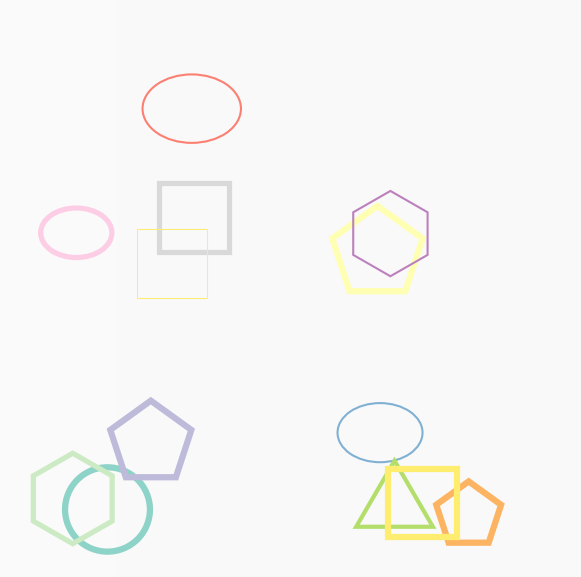[{"shape": "circle", "thickness": 3, "radius": 0.37, "center": [0.185, 0.117]}, {"shape": "pentagon", "thickness": 3, "radius": 0.41, "center": [0.649, 0.561]}, {"shape": "pentagon", "thickness": 3, "radius": 0.37, "center": [0.259, 0.232]}, {"shape": "oval", "thickness": 1, "radius": 0.42, "center": [0.33, 0.811]}, {"shape": "oval", "thickness": 1, "radius": 0.37, "center": [0.654, 0.25]}, {"shape": "pentagon", "thickness": 3, "radius": 0.29, "center": [0.806, 0.107]}, {"shape": "triangle", "thickness": 2, "radius": 0.38, "center": [0.679, 0.125]}, {"shape": "oval", "thickness": 2.5, "radius": 0.31, "center": [0.131, 0.596]}, {"shape": "square", "thickness": 2.5, "radius": 0.3, "center": [0.334, 0.623]}, {"shape": "hexagon", "thickness": 1, "radius": 0.37, "center": [0.672, 0.595]}, {"shape": "hexagon", "thickness": 2.5, "radius": 0.39, "center": [0.125, 0.136]}, {"shape": "square", "thickness": 3, "radius": 0.3, "center": [0.727, 0.128]}, {"shape": "square", "thickness": 0.5, "radius": 0.3, "center": [0.296, 0.543]}]